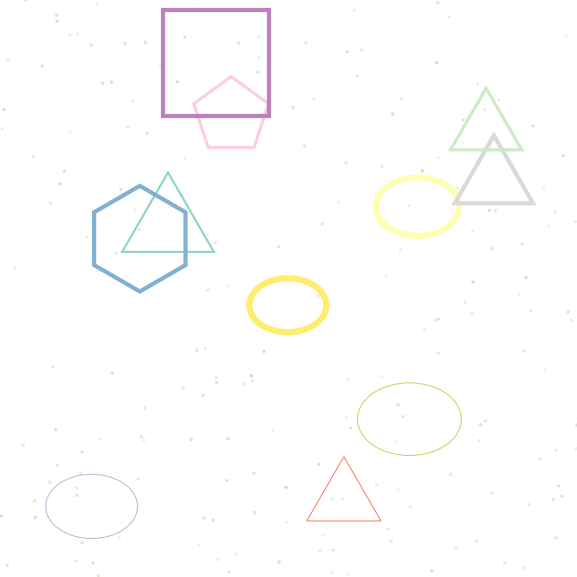[{"shape": "triangle", "thickness": 1, "radius": 0.46, "center": [0.291, 0.609]}, {"shape": "oval", "thickness": 3, "radius": 0.36, "center": [0.723, 0.641]}, {"shape": "oval", "thickness": 0.5, "radius": 0.4, "center": [0.159, 0.122]}, {"shape": "triangle", "thickness": 0.5, "radius": 0.37, "center": [0.595, 0.134]}, {"shape": "hexagon", "thickness": 2, "radius": 0.46, "center": [0.242, 0.586]}, {"shape": "oval", "thickness": 0.5, "radius": 0.45, "center": [0.709, 0.273]}, {"shape": "pentagon", "thickness": 1.5, "radius": 0.34, "center": [0.4, 0.799]}, {"shape": "triangle", "thickness": 2, "radius": 0.39, "center": [0.855, 0.686]}, {"shape": "square", "thickness": 2, "radius": 0.46, "center": [0.374, 0.89]}, {"shape": "triangle", "thickness": 1.5, "radius": 0.36, "center": [0.842, 0.775]}, {"shape": "oval", "thickness": 3, "radius": 0.33, "center": [0.498, 0.471]}]